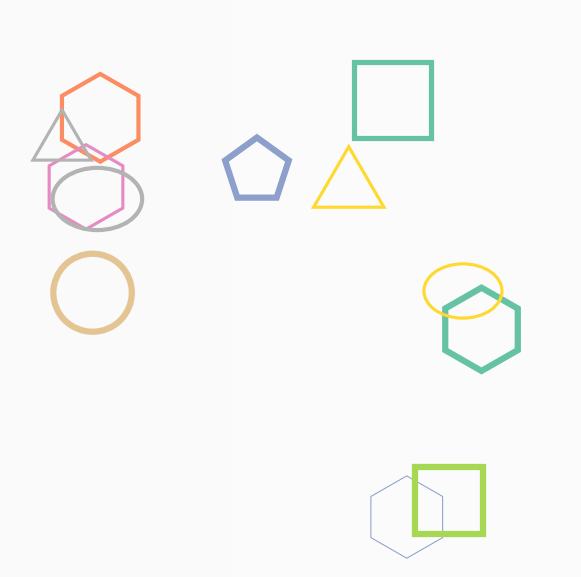[{"shape": "hexagon", "thickness": 3, "radius": 0.36, "center": [0.828, 0.429]}, {"shape": "square", "thickness": 2.5, "radius": 0.33, "center": [0.676, 0.826]}, {"shape": "hexagon", "thickness": 2, "radius": 0.38, "center": [0.172, 0.795]}, {"shape": "hexagon", "thickness": 0.5, "radius": 0.36, "center": [0.7, 0.104]}, {"shape": "pentagon", "thickness": 3, "radius": 0.29, "center": [0.442, 0.703]}, {"shape": "hexagon", "thickness": 1.5, "radius": 0.37, "center": [0.148, 0.675]}, {"shape": "square", "thickness": 3, "radius": 0.29, "center": [0.773, 0.132]}, {"shape": "oval", "thickness": 1.5, "radius": 0.34, "center": [0.797, 0.495]}, {"shape": "triangle", "thickness": 1.5, "radius": 0.35, "center": [0.6, 0.675]}, {"shape": "circle", "thickness": 3, "radius": 0.34, "center": [0.159, 0.492]}, {"shape": "triangle", "thickness": 1.5, "radius": 0.29, "center": [0.107, 0.751]}, {"shape": "oval", "thickness": 2, "radius": 0.39, "center": [0.168, 0.655]}]